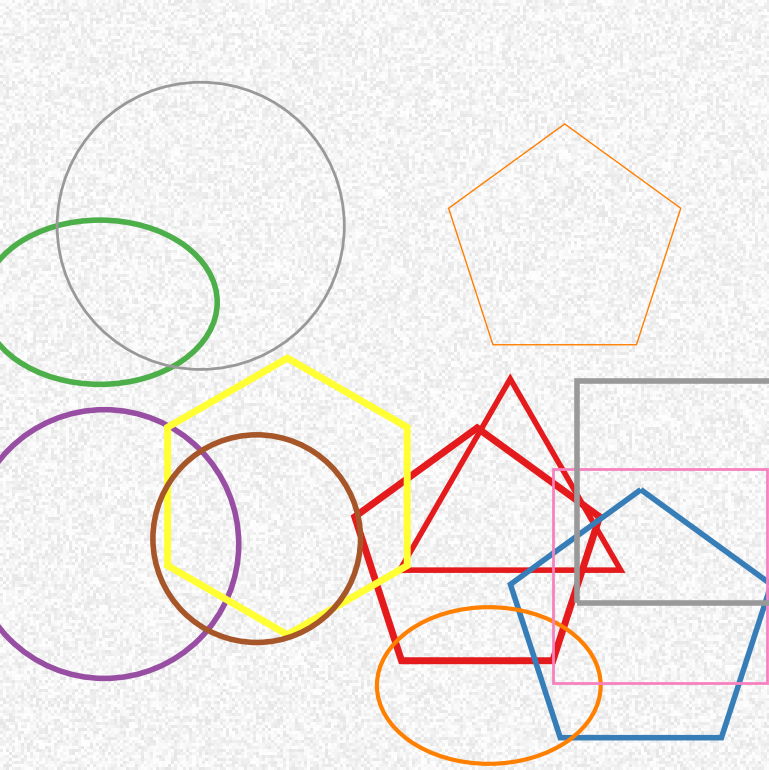[{"shape": "pentagon", "thickness": 2.5, "radius": 0.84, "center": [0.62, 0.277]}, {"shape": "triangle", "thickness": 2, "radius": 0.83, "center": [0.663, 0.342]}, {"shape": "pentagon", "thickness": 2, "radius": 0.89, "center": [0.832, 0.186]}, {"shape": "oval", "thickness": 2, "radius": 0.76, "center": [0.13, 0.607]}, {"shape": "circle", "thickness": 2, "radius": 0.87, "center": [0.136, 0.293]}, {"shape": "pentagon", "thickness": 0.5, "radius": 0.79, "center": [0.733, 0.681]}, {"shape": "oval", "thickness": 1.5, "radius": 0.73, "center": [0.635, 0.11]}, {"shape": "hexagon", "thickness": 2.5, "radius": 0.9, "center": [0.373, 0.355]}, {"shape": "circle", "thickness": 2, "radius": 0.67, "center": [0.333, 0.3]}, {"shape": "square", "thickness": 1, "radius": 0.7, "center": [0.857, 0.252]}, {"shape": "circle", "thickness": 1, "radius": 0.93, "center": [0.261, 0.707]}, {"shape": "square", "thickness": 2, "radius": 0.72, "center": [0.894, 0.361]}]